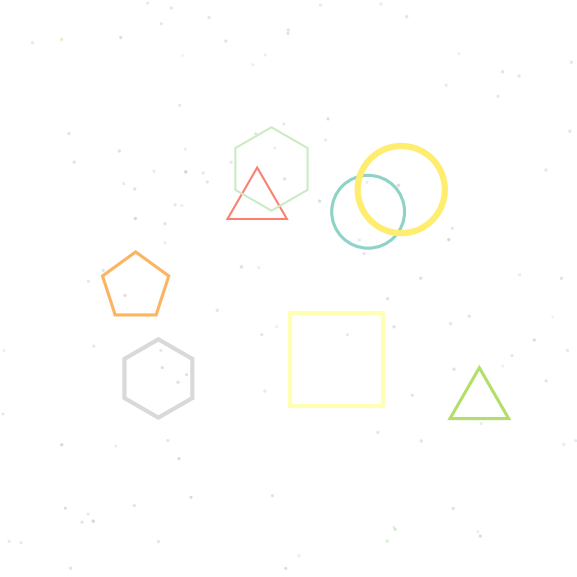[{"shape": "circle", "thickness": 1.5, "radius": 0.32, "center": [0.637, 0.632]}, {"shape": "square", "thickness": 2, "radius": 0.4, "center": [0.583, 0.376]}, {"shape": "triangle", "thickness": 1, "radius": 0.3, "center": [0.445, 0.65]}, {"shape": "pentagon", "thickness": 1.5, "radius": 0.3, "center": [0.235, 0.503]}, {"shape": "triangle", "thickness": 1.5, "radius": 0.29, "center": [0.83, 0.304]}, {"shape": "hexagon", "thickness": 2, "radius": 0.34, "center": [0.274, 0.344]}, {"shape": "hexagon", "thickness": 1, "radius": 0.36, "center": [0.47, 0.707]}, {"shape": "circle", "thickness": 3, "radius": 0.38, "center": [0.695, 0.671]}]